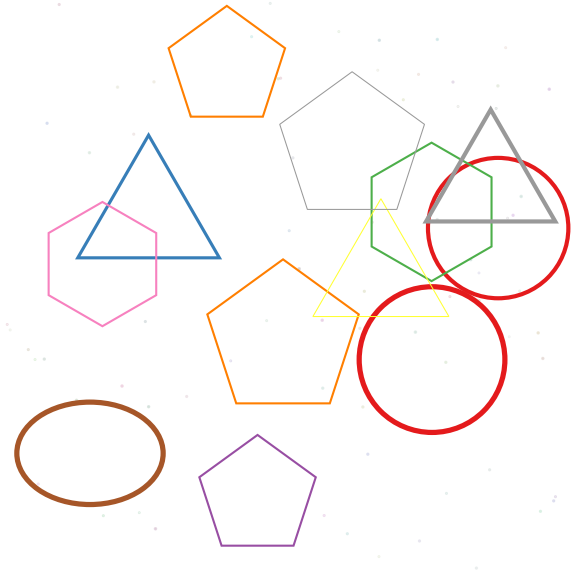[{"shape": "circle", "thickness": 2, "radius": 0.61, "center": [0.863, 0.604]}, {"shape": "circle", "thickness": 2.5, "radius": 0.63, "center": [0.748, 0.376]}, {"shape": "triangle", "thickness": 1.5, "radius": 0.71, "center": [0.257, 0.623]}, {"shape": "hexagon", "thickness": 1, "radius": 0.6, "center": [0.747, 0.632]}, {"shape": "pentagon", "thickness": 1, "radius": 0.53, "center": [0.446, 0.14]}, {"shape": "pentagon", "thickness": 1, "radius": 0.53, "center": [0.393, 0.883]}, {"shape": "pentagon", "thickness": 1, "radius": 0.69, "center": [0.49, 0.412]}, {"shape": "triangle", "thickness": 0.5, "radius": 0.68, "center": [0.66, 0.519]}, {"shape": "oval", "thickness": 2.5, "radius": 0.63, "center": [0.156, 0.214]}, {"shape": "hexagon", "thickness": 1, "radius": 0.54, "center": [0.177, 0.542]}, {"shape": "triangle", "thickness": 2, "radius": 0.65, "center": [0.85, 0.68]}, {"shape": "pentagon", "thickness": 0.5, "radius": 0.66, "center": [0.61, 0.743]}]